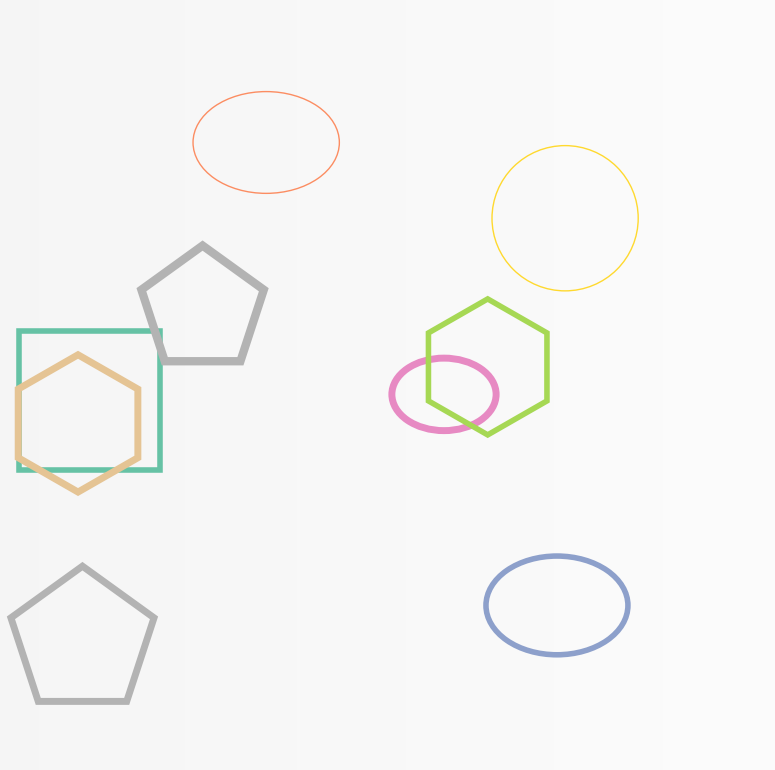[{"shape": "square", "thickness": 2, "radius": 0.45, "center": [0.116, 0.48]}, {"shape": "oval", "thickness": 0.5, "radius": 0.47, "center": [0.343, 0.815]}, {"shape": "oval", "thickness": 2, "radius": 0.46, "center": [0.719, 0.214]}, {"shape": "oval", "thickness": 2.5, "radius": 0.34, "center": [0.573, 0.488]}, {"shape": "hexagon", "thickness": 2, "radius": 0.44, "center": [0.629, 0.523]}, {"shape": "circle", "thickness": 0.5, "radius": 0.47, "center": [0.729, 0.717]}, {"shape": "hexagon", "thickness": 2.5, "radius": 0.45, "center": [0.101, 0.45]}, {"shape": "pentagon", "thickness": 2.5, "radius": 0.49, "center": [0.106, 0.168]}, {"shape": "pentagon", "thickness": 3, "radius": 0.42, "center": [0.261, 0.598]}]